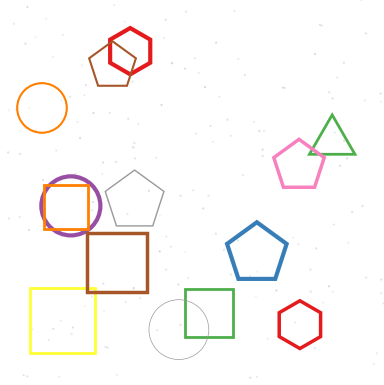[{"shape": "hexagon", "thickness": 3, "radius": 0.3, "center": [0.338, 0.867]}, {"shape": "hexagon", "thickness": 2.5, "radius": 0.31, "center": [0.779, 0.157]}, {"shape": "pentagon", "thickness": 3, "radius": 0.41, "center": [0.667, 0.341]}, {"shape": "square", "thickness": 2, "radius": 0.31, "center": [0.543, 0.188]}, {"shape": "triangle", "thickness": 2, "radius": 0.34, "center": [0.863, 0.633]}, {"shape": "circle", "thickness": 3, "radius": 0.38, "center": [0.184, 0.465]}, {"shape": "circle", "thickness": 1.5, "radius": 0.32, "center": [0.109, 0.72]}, {"shape": "square", "thickness": 2, "radius": 0.29, "center": [0.171, 0.462]}, {"shape": "square", "thickness": 2, "radius": 0.42, "center": [0.163, 0.167]}, {"shape": "pentagon", "thickness": 1.5, "radius": 0.32, "center": [0.292, 0.829]}, {"shape": "square", "thickness": 2.5, "radius": 0.38, "center": [0.304, 0.317]}, {"shape": "pentagon", "thickness": 2.5, "radius": 0.34, "center": [0.777, 0.569]}, {"shape": "pentagon", "thickness": 1, "radius": 0.4, "center": [0.35, 0.478]}, {"shape": "circle", "thickness": 0.5, "radius": 0.39, "center": [0.465, 0.144]}]